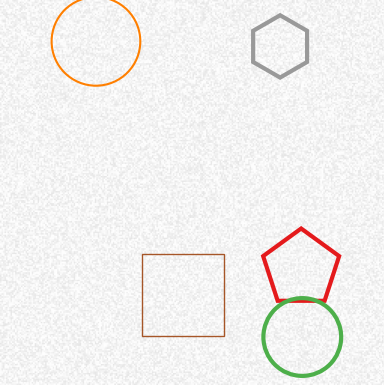[{"shape": "pentagon", "thickness": 3, "radius": 0.52, "center": [0.782, 0.303]}, {"shape": "circle", "thickness": 3, "radius": 0.51, "center": [0.785, 0.125]}, {"shape": "circle", "thickness": 1.5, "radius": 0.58, "center": [0.249, 0.893]}, {"shape": "square", "thickness": 1, "radius": 0.53, "center": [0.475, 0.234]}, {"shape": "hexagon", "thickness": 3, "radius": 0.4, "center": [0.728, 0.879]}]